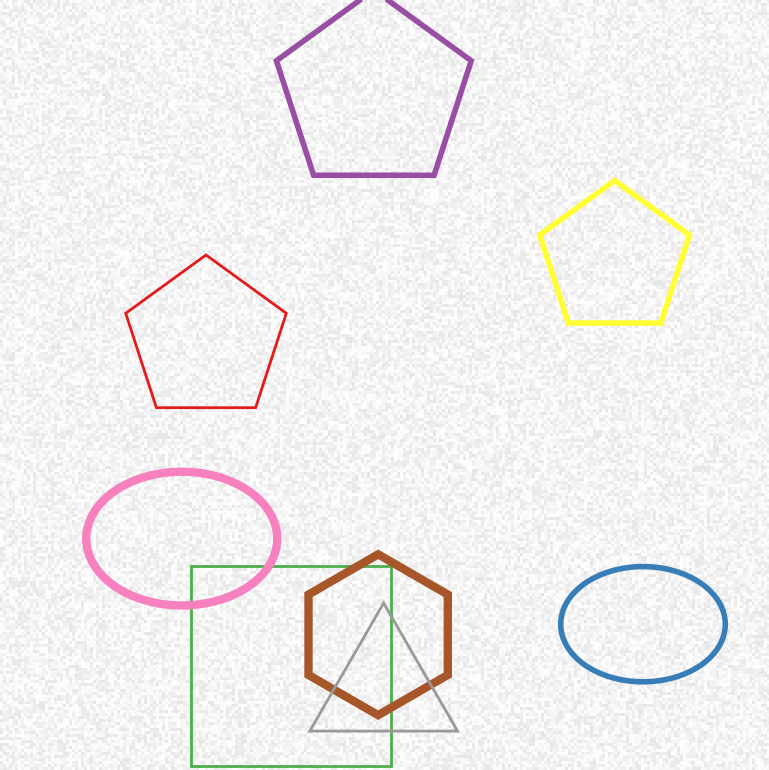[{"shape": "pentagon", "thickness": 1, "radius": 0.55, "center": [0.268, 0.559]}, {"shape": "oval", "thickness": 2, "radius": 0.53, "center": [0.835, 0.189]}, {"shape": "square", "thickness": 1, "radius": 0.65, "center": [0.378, 0.135]}, {"shape": "pentagon", "thickness": 2, "radius": 0.67, "center": [0.486, 0.88]}, {"shape": "pentagon", "thickness": 2, "radius": 0.51, "center": [0.798, 0.663]}, {"shape": "hexagon", "thickness": 3, "radius": 0.52, "center": [0.491, 0.176]}, {"shape": "oval", "thickness": 3, "radius": 0.62, "center": [0.236, 0.301]}, {"shape": "triangle", "thickness": 1, "radius": 0.55, "center": [0.498, 0.106]}]